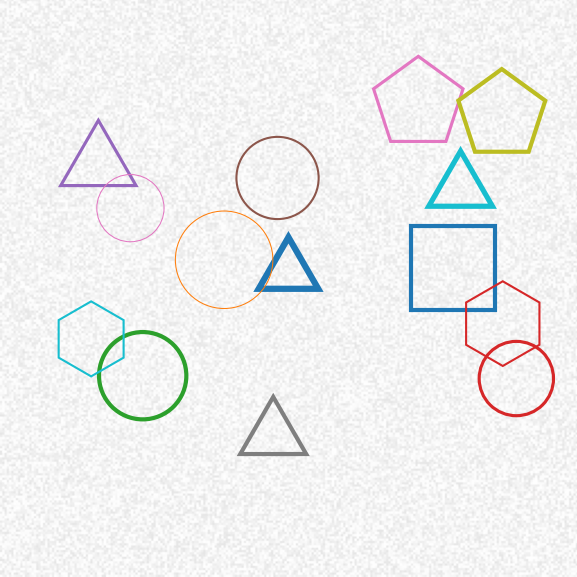[{"shape": "triangle", "thickness": 3, "radius": 0.3, "center": [0.499, 0.529]}, {"shape": "square", "thickness": 2, "radius": 0.36, "center": [0.784, 0.535]}, {"shape": "circle", "thickness": 0.5, "radius": 0.42, "center": [0.388, 0.549]}, {"shape": "circle", "thickness": 2, "radius": 0.38, "center": [0.247, 0.349]}, {"shape": "hexagon", "thickness": 1, "radius": 0.37, "center": [0.871, 0.439]}, {"shape": "circle", "thickness": 1.5, "radius": 0.32, "center": [0.894, 0.344]}, {"shape": "triangle", "thickness": 1.5, "radius": 0.38, "center": [0.17, 0.715]}, {"shape": "circle", "thickness": 1, "radius": 0.36, "center": [0.481, 0.691]}, {"shape": "pentagon", "thickness": 1.5, "radius": 0.41, "center": [0.724, 0.82]}, {"shape": "circle", "thickness": 0.5, "radius": 0.29, "center": [0.226, 0.639]}, {"shape": "triangle", "thickness": 2, "radius": 0.33, "center": [0.473, 0.246]}, {"shape": "pentagon", "thickness": 2, "radius": 0.4, "center": [0.869, 0.8]}, {"shape": "hexagon", "thickness": 1, "radius": 0.32, "center": [0.158, 0.412]}, {"shape": "triangle", "thickness": 2.5, "radius": 0.32, "center": [0.798, 0.674]}]